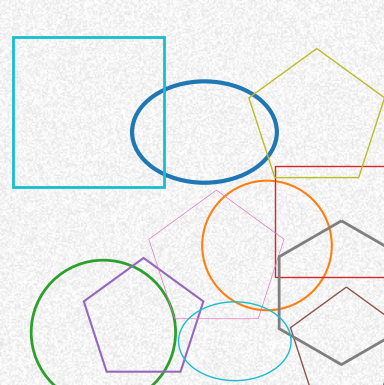[{"shape": "oval", "thickness": 3, "radius": 0.94, "center": [0.531, 0.657]}, {"shape": "circle", "thickness": 1.5, "radius": 0.84, "center": [0.693, 0.362]}, {"shape": "circle", "thickness": 2, "radius": 0.94, "center": [0.269, 0.137]}, {"shape": "square", "thickness": 1, "radius": 0.72, "center": [0.857, 0.424]}, {"shape": "pentagon", "thickness": 1.5, "radius": 0.82, "center": [0.373, 0.167]}, {"shape": "pentagon", "thickness": 1, "radius": 0.76, "center": [0.9, 0.102]}, {"shape": "pentagon", "thickness": 0.5, "radius": 0.92, "center": [0.562, 0.321]}, {"shape": "hexagon", "thickness": 2, "radius": 0.93, "center": [0.887, 0.24]}, {"shape": "pentagon", "thickness": 1, "radius": 0.93, "center": [0.823, 0.689]}, {"shape": "square", "thickness": 2, "radius": 0.98, "center": [0.229, 0.709]}, {"shape": "oval", "thickness": 1, "radius": 0.73, "center": [0.61, 0.114]}]